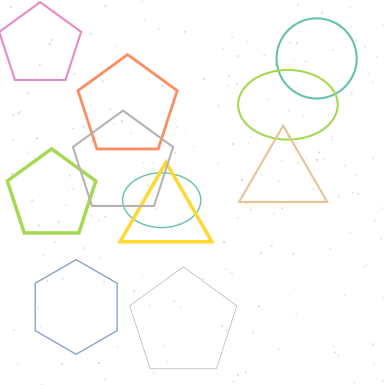[{"shape": "circle", "thickness": 1.5, "radius": 0.52, "center": [0.822, 0.848]}, {"shape": "oval", "thickness": 1, "radius": 0.51, "center": [0.42, 0.48]}, {"shape": "pentagon", "thickness": 2, "radius": 0.68, "center": [0.331, 0.723]}, {"shape": "hexagon", "thickness": 1, "radius": 0.61, "center": [0.198, 0.203]}, {"shape": "pentagon", "thickness": 1.5, "radius": 0.56, "center": [0.104, 0.883]}, {"shape": "pentagon", "thickness": 2.5, "radius": 0.6, "center": [0.134, 0.493]}, {"shape": "oval", "thickness": 1.5, "radius": 0.65, "center": [0.748, 0.728]}, {"shape": "triangle", "thickness": 2.5, "radius": 0.69, "center": [0.431, 0.441]}, {"shape": "triangle", "thickness": 1.5, "radius": 0.66, "center": [0.735, 0.542]}, {"shape": "pentagon", "thickness": 1.5, "radius": 0.68, "center": [0.32, 0.576]}, {"shape": "pentagon", "thickness": 0.5, "radius": 0.73, "center": [0.476, 0.161]}]